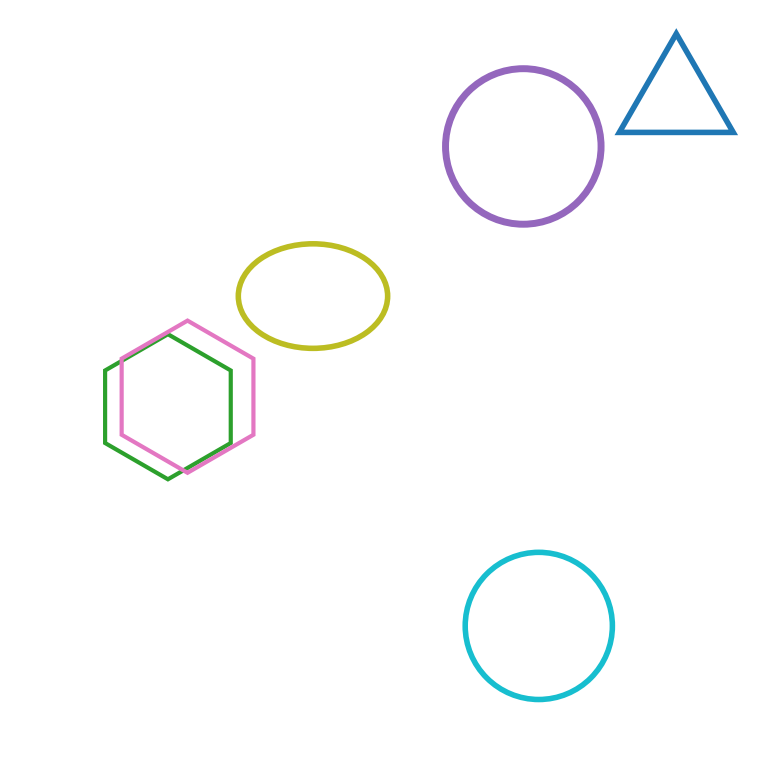[{"shape": "triangle", "thickness": 2, "radius": 0.43, "center": [0.878, 0.871]}, {"shape": "hexagon", "thickness": 1.5, "radius": 0.47, "center": [0.218, 0.472]}, {"shape": "circle", "thickness": 2.5, "radius": 0.5, "center": [0.68, 0.81]}, {"shape": "hexagon", "thickness": 1.5, "radius": 0.49, "center": [0.244, 0.485]}, {"shape": "oval", "thickness": 2, "radius": 0.48, "center": [0.406, 0.615]}, {"shape": "circle", "thickness": 2, "radius": 0.48, "center": [0.7, 0.187]}]